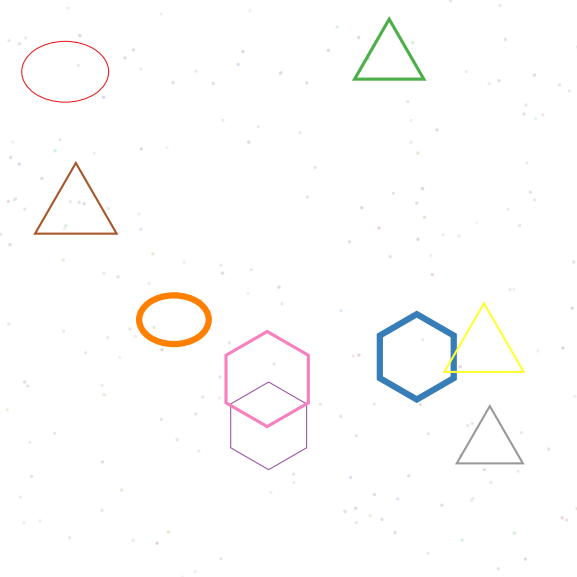[{"shape": "oval", "thickness": 0.5, "radius": 0.38, "center": [0.113, 0.875]}, {"shape": "hexagon", "thickness": 3, "radius": 0.37, "center": [0.722, 0.381]}, {"shape": "triangle", "thickness": 1.5, "radius": 0.35, "center": [0.674, 0.897]}, {"shape": "hexagon", "thickness": 0.5, "radius": 0.38, "center": [0.465, 0.262]}, {"shape": "oval", "thickness": 3, "radius": 0.3, "center": [0.301, 0.446]}, {"shape": "triangle", "thickness": 1, "radius": 0.4, "center": [0.838, 0.395]}, {"shape": "triangle", "thickness": 1, "radius": 0.41, "center": [0.131, 0.635]}, {"shape": "hexagon", "thickness": 1.5, "radius": 0.41, "center": [0.463, 0.343]}, {"shape": "triangle", "thickness": 1, "radius": 0.33, "center": [0.848, 0.23]}]